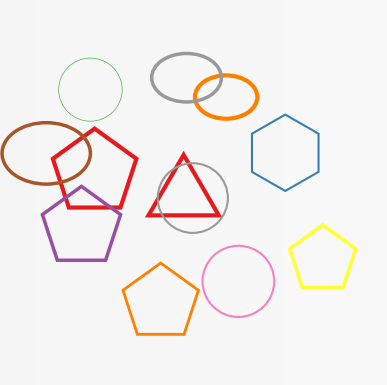[{"shape": "triangle", "thickness": 3, "radius": 0.52, "center": [0.474, 0.493]}, {"shape": "pentagon", "thickness": 3, "radius": 0.57, "center": [0.244, 0.553]}, {"shape": "hexagon", "thickness": 1.5, "radius": 0.5, "center": [0.736, 0.603]}, {"shape": "circle", "thickness": 0.5, "radius": 0.41, "center": [0.233, 0.767]}, {"shape": "pentagon", "thickness": 2.5, "radius": 0.53, "center": [0.21, 0.41]}, {"shape": "pentagon", "thickness": 2, "radius": 0.51, "center": [0.415, 0.214]}, {"shape": "oval", "thickness": 3, "radius": 0.4, "center": [0.584, 0.748]}, {"shape": "pentagon", "thickness": 2.5, "radius": 0.45, "center": [0.833, 0.326]}, {"shape": "oval", "thickness": 2.5, "radius": 0.57, "center": [0.119, 0.602]}, {"shape": "circle", "thickness": 1.5, "radius": 0.46, "center": [0.615, 0.269]}, {"shape": "circle", "thickness": 1.5, "radius": 0.45, "center": [0.498, 0.486]}, {"shape": "oval", "thickness": 2.5, "radius": 0.45, "center": [0.481, 0.798]}]